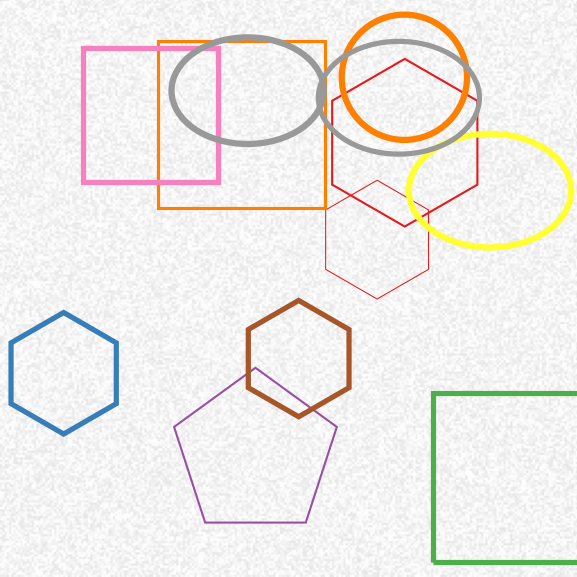[{"shape": "hexagon", "thickness": 0.5, "radius": 0.51, "center": [0.653, 0.584]}, {"shape": "hexagon", "thickness": 1, "radius": 0.73, "center": [0.701, 0.752]}, {"shape": "hexagon", "thickness": 2.5, "radius": 0.53, "center": [0.11, 0.353]}, {"shape": "square", "thickness": 2.5, "radius": 0.73, "center": [0.897, 0.173]}, {"shape": "pentagon", "thickness": 1, "radius": 0.74, "center": [0.442, 0.214]}, {"shape": "circle", "thickness": 3, "radius": 0.54, "center": [0.7, 0.865]}, {"shape": "square", "thickness": 1.5, "radius": 0.72, "center": [0.419, 0.783]}, {"shape": "oval", "thickness": 3, "radius": 0.7, "center": [0.849, 0.669]}, {"shape": "hexagon", "thickness": 2.5, "radius": 0.5, "center": [0.517, 0.378]}, {"shape": "square", "thickness": 2.5, "radius": 0.58, "center": [0.26, 0.8]}, {"shape": "oval", "thickness": 2.5, "radius": 0.7, "center": [0.691, 0.83]}, {"shape": "oval", "thickness": 3, "radius": 0.66, "center": [0.429, 0.842]}]